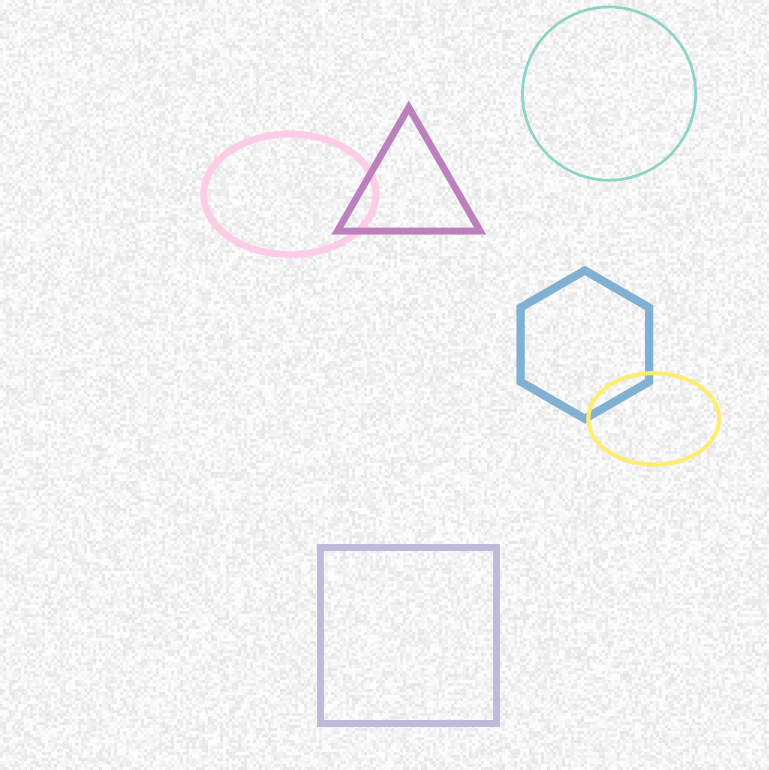[{"shape": "circle", "thickness": 1, "radius": 0.56, "center": [0.791, 0.878]}, {"shape": "square", "thickness": 2.5, "radius": 0.57, "center": [0.53, 0.175]}, {"shape": "hexagon", "thickness": 3, "radius": 0.48, "center": [0.76, 0.552]}, {"shape": "oval", "thickness": 2.5, "radius": 0.56, "center": [0.376, 0.748]}, {"shape": "triangle", "thickness": 2.5, "radius": 0.54, "center": [0.531, 0.753]}, {"shape": "oval", "thickness": 1.5, "radius": 0.42, "center": [0.849, 0.456]}]